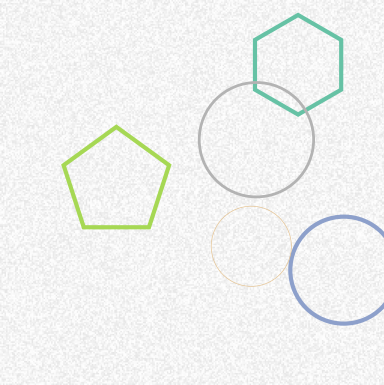[{"shape": "hexagon", "thickness": 3, "radius": 0.65, "center": [0.774, 0.832]}, {"shape": "circle", "thickness": 3, "radius": 0.69, "center": [0.893, 0.298]}, {"shape": "pentagon", "thickness": 3, "radius": 0.72, "center": [0.302, 0.526]}, {"shape": "circle", "thickness": 0.5, "radius": 0.52, "center": [0.653, 0.36]}, {"shape": "circle", "thickness": 2, "radius": 0.74, "center": [0.666, 0.637]}]